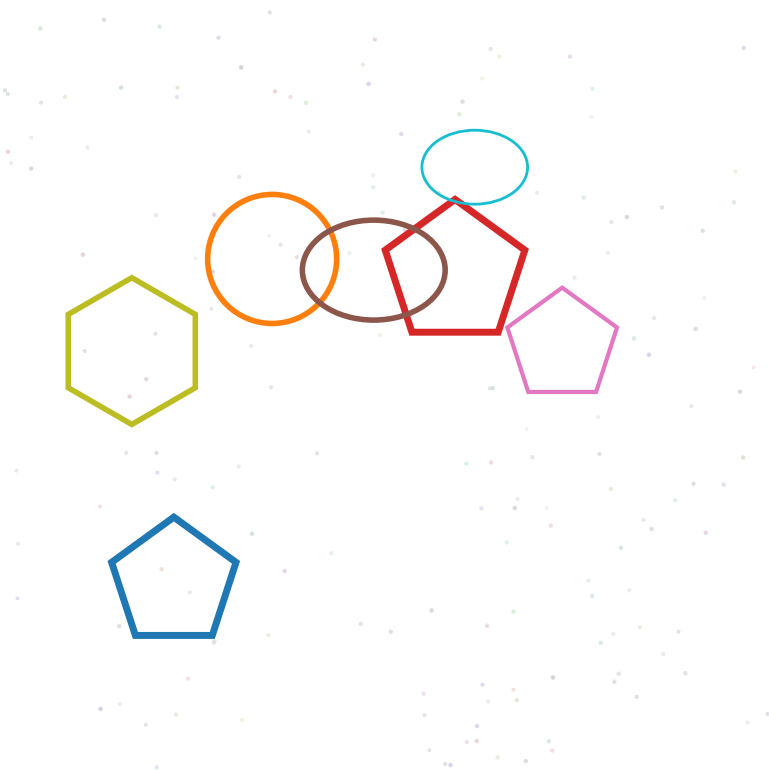[{"shape": "pentagon", "thickness": 2.5, "radius": 0.42, "center": [0.226, 0.243]}, {"shape": "circle", "thickness": 2, "radius": 0.42, "center": [0.353, 0.664]}, {"shape": "pentagon", "thickness": 2.5, "radius": 0.48, "center": [0.591, 0.646]}, {"shape": "oval", "thickness": 2, "radius": 0.46, "center": [0.485, 0.649]}, {"shape": "pentagon", "thickness": 1.5, "radius": 0.37, "center": [0.73, 0.552]}, {"shape": "hexagon", "thickness": 2, "radius": 0.48, "center": [0.171, 0.544]}, {"shape": "oval", "thickness": 1, "radius": 0.34, "center": [0.617, 0.783]}]